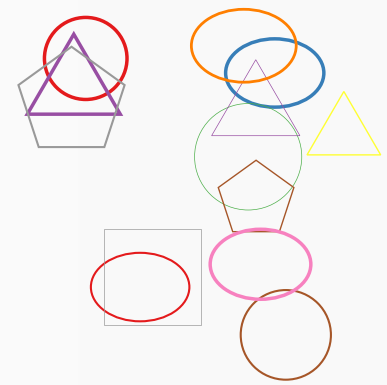[{"shape": "circle", "thickness": 2.5, "radius": 0.53, "center": [0.221, 0.848]}, {"shape": "oval", "thickness": 1.5, "radius": 0.64, "center": [0.362, 0.254]}, {"shape": "oval", "thickness": 2.5, "radius": 0.63, "center": [0.709, 0.81]}, {"shape": "circle", "thickness": 0.5, "radius": 0.69, "center": [0.64, 0.593]}, {"shape": "triangle", "thickness": 0.5, "radius": 0.66, "center": [0.66, 0.713]}, {"shape": "triangle", "thickness": 2.5, "radius": 0.69, "center": [0.19, 0.773]}, {"shape": "oval", "thickness": 2, "radius": 0.68, "center": [0.629, 0.881]}, {"shape": "triangle", "thickness": 1, "radius": 0.55, "center": [0.887, 0.653]}, {"shape": "pentagon", "thickness": 1, "radius": 0.51, "center": [0.661, 0.481]}, {"shape": "circle", "thickness": 1.5, "radius": 0.58, "center": [0.738, 0.13]}, {"shape": "oval", "thickness": 2.5, "radius": 0.65, "center": [0.672, 0.314]}, {"shape": "square", "thickness": 0.5, "radius": 0.62, "center": [0.394, 0.281]}, {"shape": "pentagon", "thickness": 1.5, "radius": 0.72, "center": [0.185, 0.735]}]